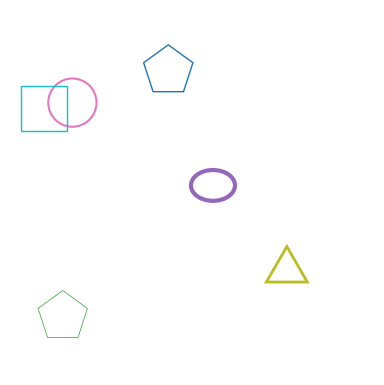[{"shape": "pentagon", "thickness": 1, "radius": 0.34, "center": [0.437, 0.816]}, {"shape": "pentagon", "thickness": 0.5, "radius": 0.34, "center": [0.163, 0.178]}, {"shape": "oval", "thickness": 3, "radius": 0.29, "center": [0.553, 0.518]}, {"shape": "circle", "thickness": 1.5, "radius": 0.31, "center": [0.188, 0.733]}, {"shape": "triangle", "thickness": 2, "radius": 0.31, "center": [0.745, 0.298]}, {"shape": "square", "thickness": 1, "radius": 0.3, "center": [0.114, 0.718]}]